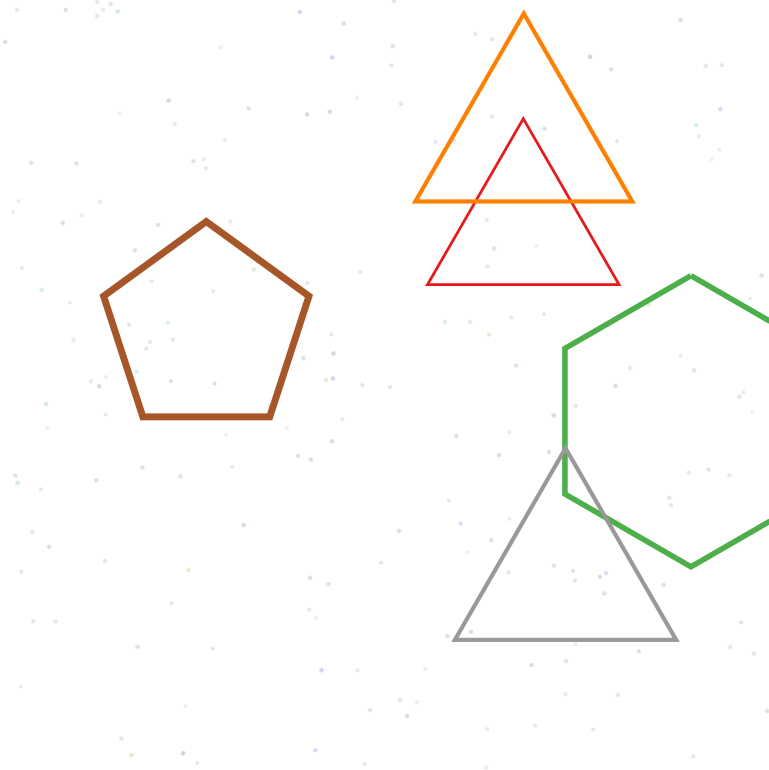[{"shape": "triangle", "thickness": 1, "radius": 0.72, "center": [0.68, 0.702]}, {"shape": "hexagon", "thickness": 2, "radius": 0.95, "center": [0.897, 0.453]}, {"shape": "triangle", "thickness": 1.5, "radius": 0.81, "center": [0.68, 0.82]}, {"shape": "pentagon", "thickness": 2.5, "radius": 0.7, "center": [0.268, 0.572]}, {"shape": "triangle", "thickness": 1.5, "radius": 0.83, "center": [0.734, 0.252]}]